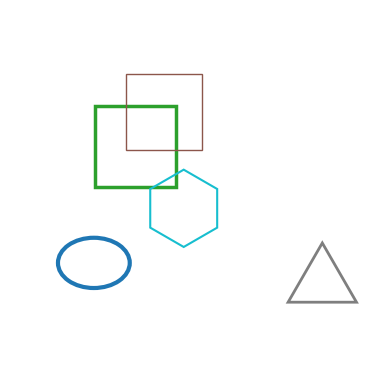[{"shape": "oval", "thickness": 3, "radius": 0.47, "center": [0.244, 0.317]}, {"shape": "square", "thickness": 2.5, "radius": 0.52, "center": [0.351, 0.619]}, {"shape": "square", "thickness": 1, "radius": 0.5, "center": [0.425, 0.709]}, {"shape": "triangle", "thickness": 2, "radius": 0.51, "center": [0.837, 0.266]}, {"shape": "hexagon", "thickness": 1.5, "radius": 0.5, "center": [0.477, 0.459]}]